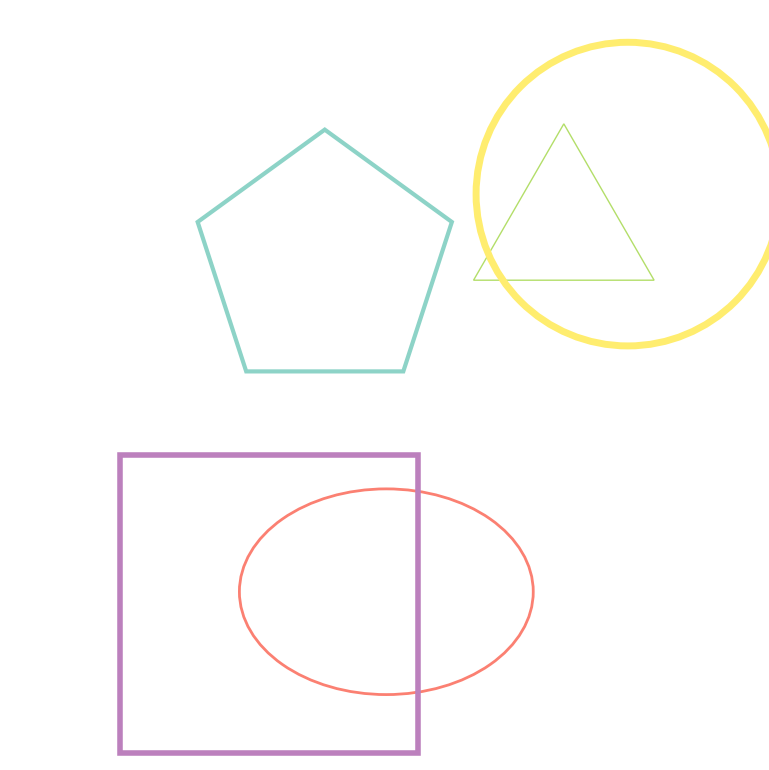[{"shape": "pentagon", "thickness": 1.5, "radius": 0.87, "center": [0.422, 0.658]}, {"shape": "oval", "thickness": 1, "radius": 0.95, "center": [0.502, 0.232]}, {"shape": "triangle", "thickness": 0.5, "radius": 0.68, "center": [0.732, 0.704]}, {"shape": "square", "thickness": 2, "radius": 0.97, "center": [0.35, 0.216]}, {"shape": "circle", "thickness": 2.5, "radius": 0.99, "center": [0.815, 0.748]}]